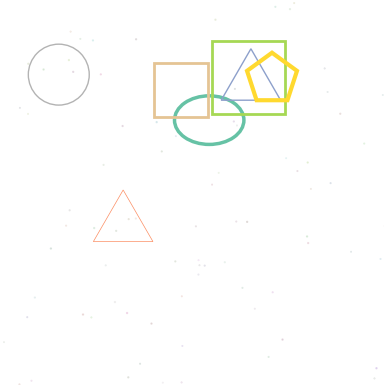[{"shape": "oval", "thickness": 2.5, "radius": 0.45, "center": [0.543, 0.688]}, {"shape": "triangle", "thickness": 0.5, "radius": 0.45, "center": [0.32, 0.417]}, {"shape": "triangle", "thickness": 1, "radius": 0.45, "center": [0.652, 0.784]}, {"shape": "square", "thickness": 2, "radius": 0.48, "center": [0.646, 0.799]}, {"shape": "pentagon", "thickness": 3, "radius": 0.34, "center": [0.706, 0.795]}, {"shape": "square", "thickness": 2, "radius": 0.35, "center": [0.469, 0.766]}, {"shape": "circle", "thickness": 1, "radius": 0.4, "center": [0.153, 0.806]}]